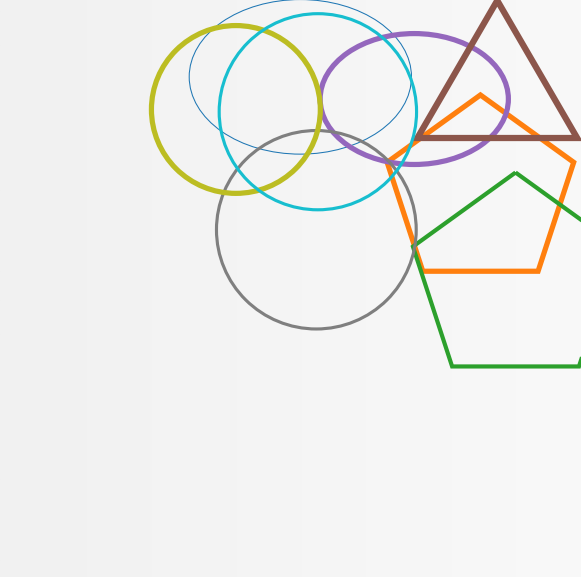[{"shape": "oval", "thickness": 0.5, "radius": 0.96, "center": [0.517, 0.866]}, {"shape": "pentagon", "thickness": 2.5, "radius": 0.84, "center": [0.827, 0.666]}, {"shape": "pentagon", "thickness": 2, "radius": 0.93, "center": [0.887, 0.515]}, {"shape": "oval", "thickness": 2.5, "radius": 0.81, "center": [0.713, 0.828]}, {"shape": "triangle", "thickness": 3, "radius": 0.79, "center": [0.856, 0.84]}, {"shape": "circle", "thickness": 1.5, "radius": 0.86, "center": [0.544, 0.601]}, {"shape": "circle", "thickness": 2.5, "radius": 0.73, "center": [0.406, 0.81]}, {"shape": "circle", "thickness": 1.5, "radius": 0.85, "center": [0.547, 0.806]}]